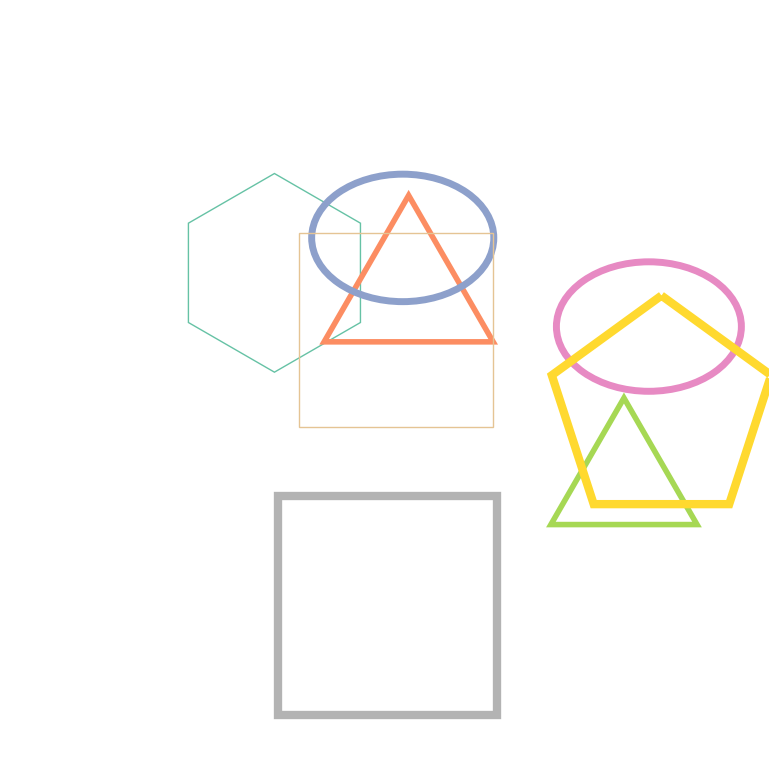[{"shape": "hexagon", "thickness": 0.5, "radius": 0.64, "center": [0.356, 0.646]}, {"shape": "triangle", "thickness": 2, "radius": 0.63, "center": [0.531, 0.619]}, {"shape": "oval", "thickness": 2.5, "radius": 0.59, "center": [0.523, 0.691]}, {"shape": "oval", "thickness": 2.5, "radius": 0.6, "center": [0.843, 0.576]}, {"shape": "triangle", "thickness": 2, "radius": 0.55, "center": [0.81, 0.374]}, {"shape": "pentagon", "thickness": 3, "radius": 0.75, "center": [0.859, 0.466]}, {"shape": "square", "thickness": 0.5, "radius": 0.63, "center": [0.514, 0.572]}, {"shape": "square", "thickness": 3, "radius": 0.71, "center": [0.503, 0.214]}]